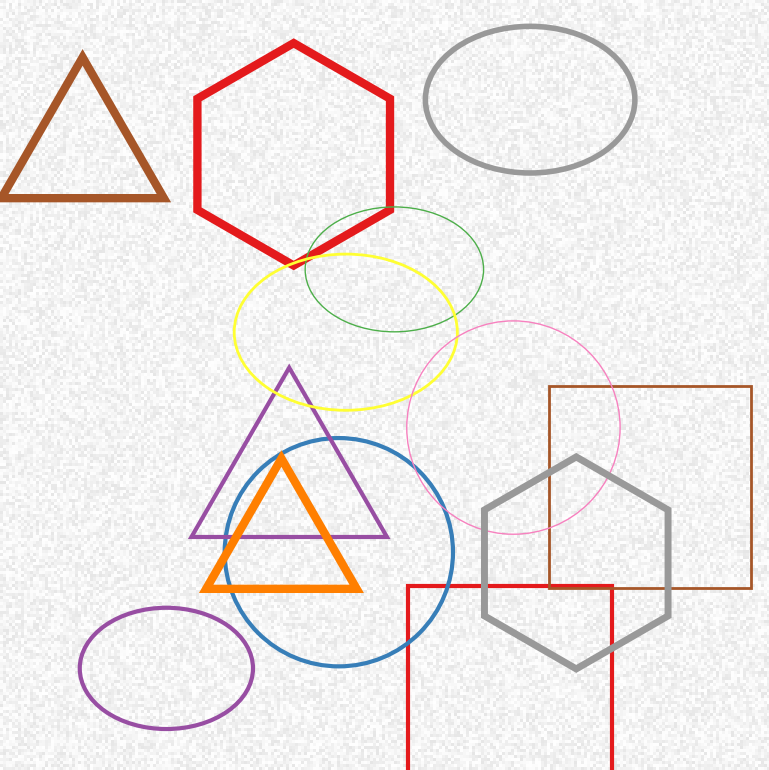[{"shape": "hexagon", "thickness": 3, "radius": 0.72, "center": [0.381, 0.8]}, {"shape": "square", "thickness": 1.5, "radius": 0.66, "center": [0.662, 0.107]}, {"shape": "circle", "thickness": 1.5, "radius": 0.74, "center": [0.44, 0.283]}, {"shape": "oval", "thickness": 0.5, "radius": 0.58, "center": [0.512, 0.65]}, {"shape": "triangle", "thickness": 1.5, "radius": 0.73, "center": [0.376, 0.376]}, {"shape": "oval", "thickness": 1.5, "radius": 0.56, "center": [0.216, 0.132]}, {"shape": "triangle", "thickness": 3, "radius": 0.56, "center": [0.365, 0.292]}, {"shape": "oval", "thickness": 1, "radius": 0.72, "center": [0.449, 0.569]}, {"shape": "square", "thickness": 1, "radius": 0.66, "center": [0.844, 0.368]}, {"shape": "triangle", "thickness": 3, "radius": 0.61, "center": [0.107, 0.804]}, {"shape": "circle", "thickness": 0.5, "radius": 0.69, "center": [0.667, 0.445]}, {"shape": "hexagon", "thickness": 2.5, "radius": 0.69, "center": [0.748, 0.269]}, {"shape": "oval", "thickness": 2, "radius": 0.68, "center": [0.688, 0.871]}]